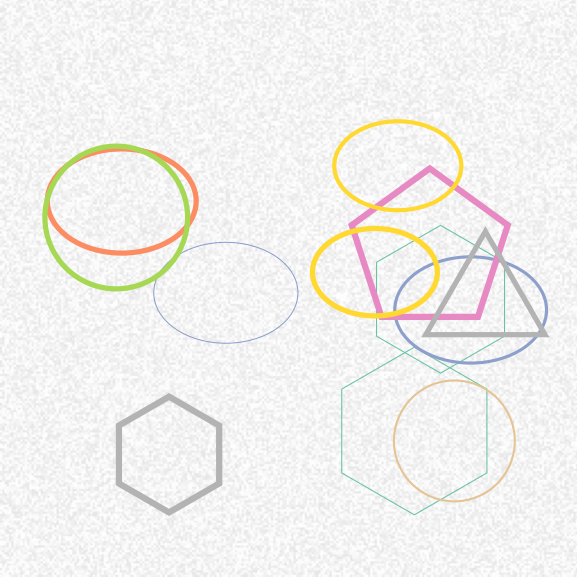[{"shape": "hexagon", "thickness": 0.5, "radius": 0.64, "center": [0.763, 0.481]}, {"shape": "hexagon", "thickness": 0.5, "radius": 0.73, "center": [0.717, 0.253]}, {"shape": "oval", "thickness": 2.5, "radius": 0.64, "center": [0.211, 0.651]}, {"shape": "oval", "thickness": 0.5, "radius": 0.62, "center": [0.391, 0.492]}, {"shape": "oval", "thickness": 1.5, "radius": 0.66, "center": [0.815, 0.462]}, {"shape": "pentagon", "thickness": 3, "radius": 0.71, "center": [0.744, 0.565]}, {"shape": "circle", "thickness": 2.5, "radius": 0.62, "center": [0.201, 0.623]}, {"shape": "oval", "thickness": 2.5, "radius": 0.54, "center": [0.649, 0.528]}, {"shape": "oval", "thickness": 2, "radius": 0.55, "center": [0.689, 0.712]}, {"shape": "circle", "thickness": 1, "radius": 0.52, "center": [0.787, 0.236]}, {"shape": "triangle", "thickness": 2.5, "radius": 0.6, "center": [0.84, 0.479]}, {"shape": "hexagon", "thickness": 3, "radius": 0.5, "center": [0.293, 0.212]}]